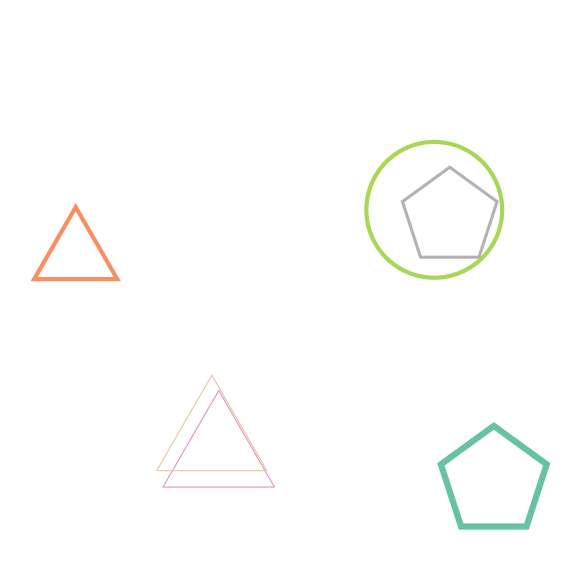[{"shape": "pentagon", "thickness": 3, "radius": 0.48, "center": [0.855, 0.165]}, {"shape": "triangle", "thickness": 2, "radius": 0.42, "center": [0.131, 0.557]}, {"shape": "triangle", "thickness": 0.5, "radius": 0.56, "center": [0.379, 0.211]}, {"shape": "circle", "thickness": 2, "radius": 0.59, "center": [0.752, 0.636]}, {"shape": "triangle", "thickness": 0.5, "radius": 0.55, "center": [0.367, 0.239]}, {"shape": "pentagon", "thickness": 1.5, "radius": 0.43, "center": [0.779, 0.623]}]